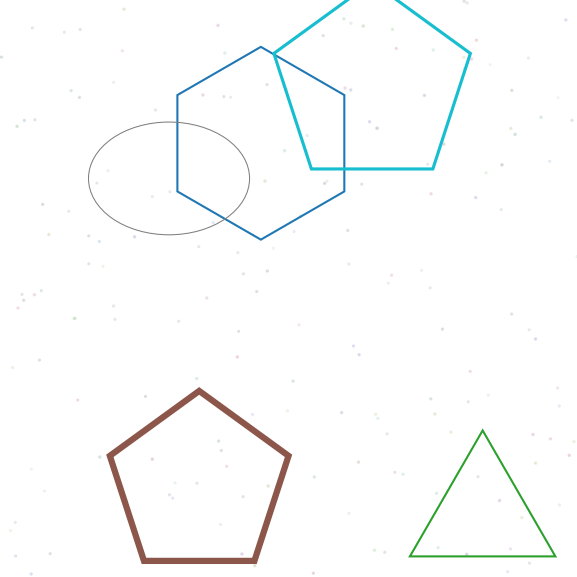[{"shape": "hexagon", "thickness": 1, "radius": 0.83, "center": [0.452, 0.751]}, {"shape": "triangle", "thickness": 1, "radius": 0.73, "center": [0.836, 0.108]}, {"shape": "pentagon", "thickness": 3, "radius": 0.81, "center": [0.345, 0.16]}, {"shape": "oval", "thickness": 0.5, "radius": 0.7, "center": [0.293, 0.69]}, {"shape": "pentagon", "thickness": 1.5, "radius": 0.89, "center": [0.644, 0.851]}]